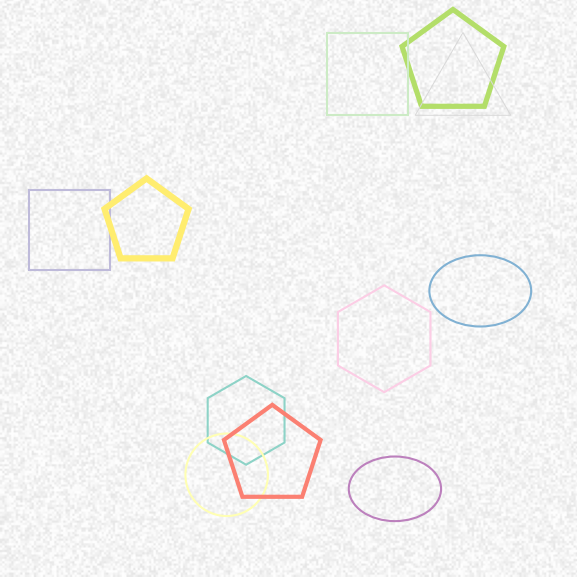[{"shape": "hexagon", "thickness": 1, "radius": 0.38, "center": [0.426, 0.271]}, {"shape": "circle", "thickness": 1, "radius": 0.36, "center": [0.393, 0.177]}, {"shape": "square", "thickness": 1, "radius": 0.35, "center": [0.121, 0.601]}, {"shape": "pentagon", "thickness": 2, "radius": 0.44, "center": [0.471, 0.21]}, {"shape": "oval", "thickness": 1, "radius": 0.44, "center": [0.832, 0.495]}, {"shape": "pentagon", "thickness": 2.5, "radius": 0.46, "center": [0.784, 0.89]}, {"shape": "hexagon", "thickness": 1, "radius": 0.46, "center": [0.665, 0.413]}, {"shape": "triangle", "thickness": 0.5, "radius": 0.48, "center": [0.802, 0.847]}, {"shape": "oval", "thickness": 1, "radius": 0.4, "center": [0.684, 0.153]}, {"shape": "square", "thickness": 1, "radius": 0.35, "center": [0.636, 0.871]}, {"shape": "pentagon", "thickness": 3, "radius": 0.38, "center": [0.254, 0.614]}]